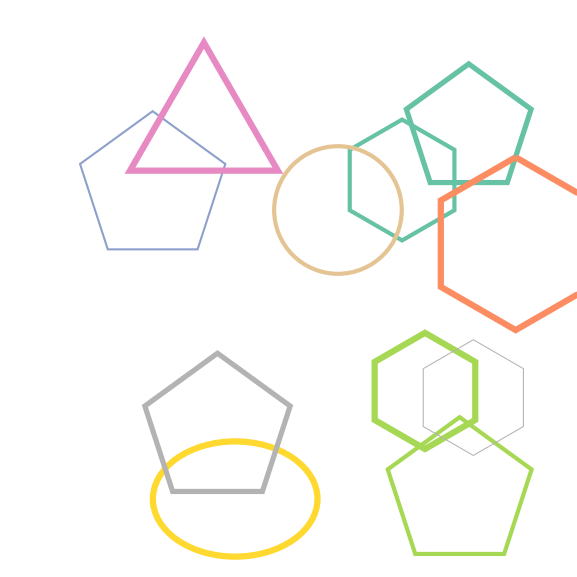[{"shape": "pentagon", "thickness": 2.5, "radius": 0.57, "center": [0.812, 0.775]}, {"shape": "hexagon", "thickness": 2, "radius": 0.52, "center": [0.696, 0.687]}, {"shape": "hexagon", "thickness": 3, "radius": 0.75, "center": [0.893, 0.577]}, {"shape": "pentagon", "thickness": 1, "radius": 0.66, "center": [0.264, 0.674]}, {"shape": "triangle", "thickness": 3, "radius": 0.74, "center": [0.353, 0.778]}, {"shape": "hexagon", "thickness": 3, "radius": 0.5, "center": [0.736, 0.322]}, {"shape": "pentagon", "thickness": 2, "radius": 0.65, "center": [0.796, 0.146]}, {"shape": "oval", "thickness": 3, "radius": 0.71, "center": [0.407, 0.135]}, {"shape": "circle", "thickness": 2, "radius": 0.55, "center": [0.585, 0.636]}, {"shape": "hexagon", "thickness": 0.5, "radius": 0.5, "center": [0.82, 0.311]}, {"shape": "pentagon", "thickness": 2.5, "radius": 0.66, "center": [0.377, 0.255]}]